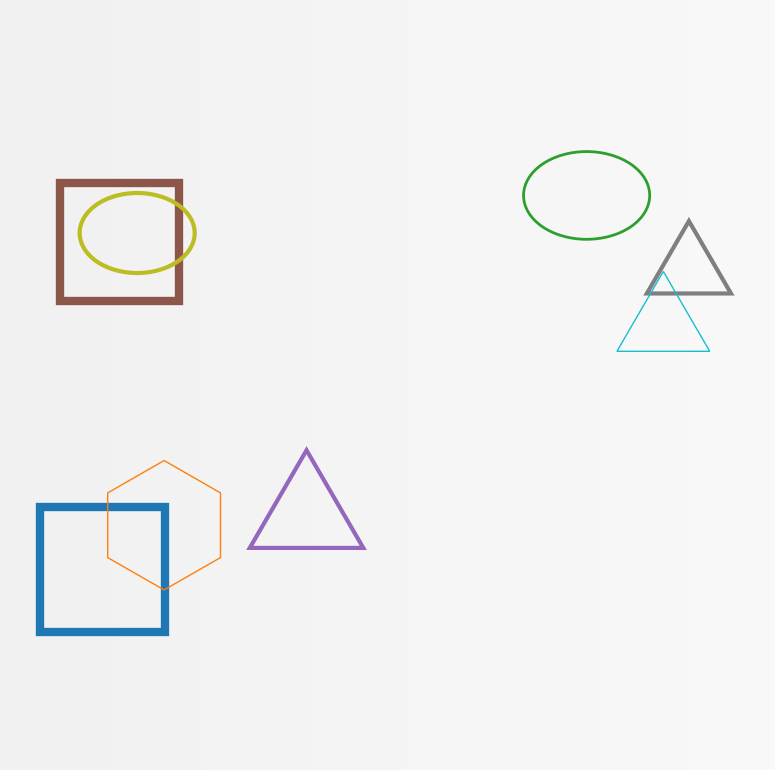[{"shape": "square", "thickness": 3, "radius": 0.4, "center": [0.132, 0.261]}, {"shape": "hexagon", "thickness": 0.5, "radius": 0.42, "center": [0.212, 0.318]}, {"shape": "oval", "thickness": 1, "radius": 0.41, "center": [0.757, 0.746]}, {"shape": "triangle", "thickness": 1.5, "radius": 0.42, "center": [0.396, 0.331]}, {"shape": "square", "thickness": 3, "radius": 0.38, "center": [0.154, 0.686]}, {"shape": "triangle", "thickness": 1.5, "radius": 0.31, "center": [0.889, 0.65]}, {"shape": "oval", "thickness": 1.5, "radius": 0.37, "center": [0.177, 0.697]}, {"shape": "triangle", "thickness": 0.5, "radius": 0.35, "center": [0.856, 0.578]}]